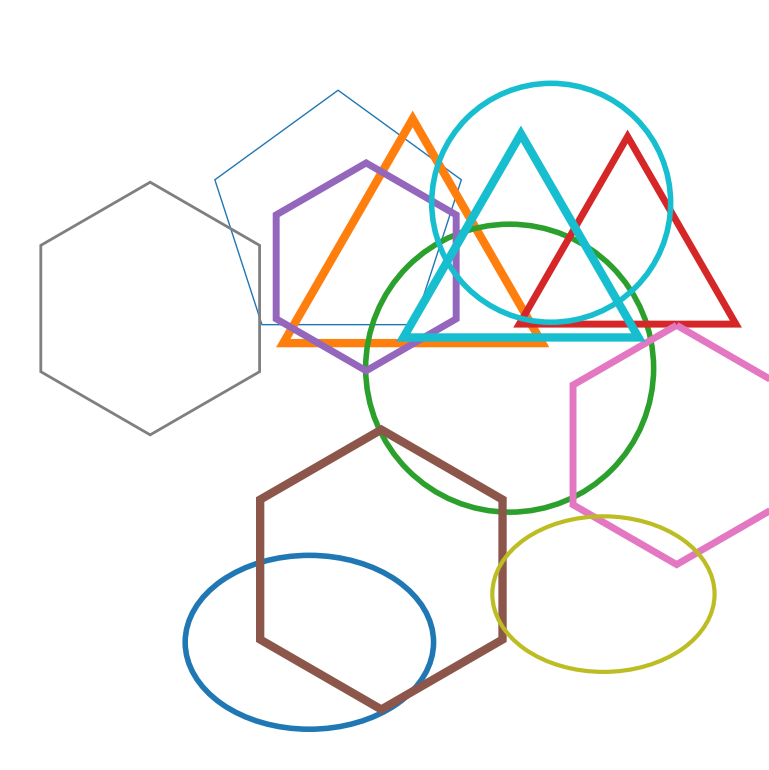[{"shape": "oval", "thickness": 2, "radius": 0.81, "center": [0.402, 0.166]}, {"shape": "pentagon", "thickness": 0.5, "radius": 0.84, "center": [0.439, 0.715]}, {"shape": "triangle", "thickness": 3, "radius": 0.97, "center": [0.536, 0.651]}, {"shape": "circle", "thickness": 2, "radius": 0.93, "center": [0.662, 0.522]}, {"shape": "triangle", "thickness": 2.5, "radius": 0.81, "center": [0.815, 0.66]}, {"shape": "hexagon", "thickness": 2.5, "radius": 0.67, "center": [0.476, 0.653]}, {"shape": "hexagon", "thickness": 3, "radius": 0.91, "center": [0.495, 0.26]}, {"shape": "hexagon", "thickness": 2.5, "radius": 0.78, "center": [0.879, 0.422]}, {"shape": "hexagon", "thickness": 1, "radius": 0.82, "center": [0.195, 0.599]}, {"shape": "oval", "thickness": 1.5, "radius": 0.72, "center": [0.784, 0.228]}, {"shape": "triangle", "thickness": 3, "radius": 0.88, "center": [0.677, 0.65]}, {"shape": "circle", "thickness": 2, "radius": 0.78, "center": [0.716, 0.737]}]